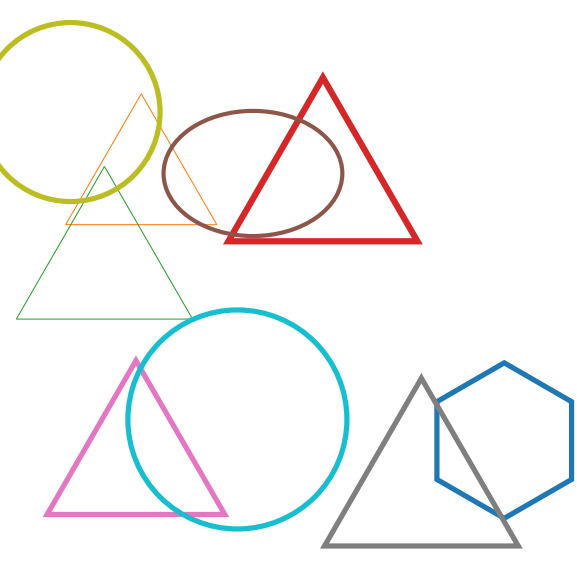[{"shape": "hexagon", "thickness": 2.5, "radius": 0.67, "center": [0.873, 0.236]}, {"shape": "triangle", "thickness": 0.5, "radius": 0.76, "center": [0.245, 0.686]}, {"shape": "triangle", "thickness": 0.5, "radius": 0.88, "center": [0.181, 0.535]}, {"shape": "triangle", "thickness": 3, "radius": 0.94, "center": [0.559, 0.676]}, {"shape": "oval", "thickness": 2, "radius": 0.77, "center": [0.438, 0.699]}, {"shape": "triangle", "thickness": 2.5, "radius": 0.89, "center": [0.235, 0.197]}, {"shape": "triangle", "thickness": 2.5, "radius": 0.97, "center": [0.73, 0.151]}, {"shape": "circle", "thickness": 2.5, "radius": 0.77, "center": [0.122, 0.805]}, {"shape": "circle", "thickness": 2.5, "radius": 0.95, "center": [0.411, 0.273]}]